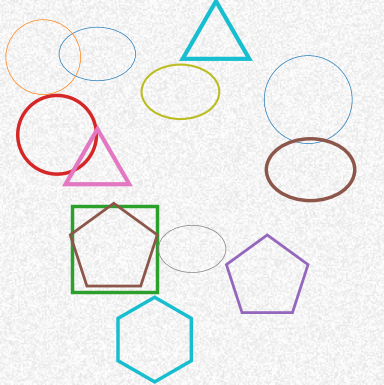[{"shape": "circle", "thickness": 0.5, "radius": 0.57, "center": [0.801, 0.741]}, {"shape": "oval", "thickness": 0.5, "radius": 0.5, "center": [0.253, 0.86]}, {"shape": "circle", "thickness": 0.5, "radius": 0.49, "center": [0.112, 0.852]}, {"shape": "square", "thickness": 2.5, "radius": 0.56, "center": [0.297, 0.352]}, {"shape": "circle", "thickness": 2.5, "radius": 0.51, "center": [0.148, 0.65]}, {"shape": "pentagon", "thickness": 2, "radius": 0.56, "center": [0.694, 0.278]}, {"shape": "oval", "thickness": 2.5, "radius": 0.57, "center": [0.807, 0.559]}, {"shape": "pentagon", "thickness": 2, "radius": 0.59, "center": [0.296, 0.353]}, {"shape": "triangle", "thickness": 3, "radius": 0.48, "center": [0.253, 0.569]}, {"shape": "oval", "thickness": 0.5, "radius": 0.44, "center": [0.499, 0.353]}, {"shape": "oval", "thickness": 1.5, "radius": 0.5, "center": [0.469, 0.762]}, {"shape": "hexagon", "thickness": 2.5, "radius": 0.55, "center": [0.402, 0.118]}, {"shape": "triangle", "thickness": 3, "radius": 0.5, "center": [0.561, 0.897]}]